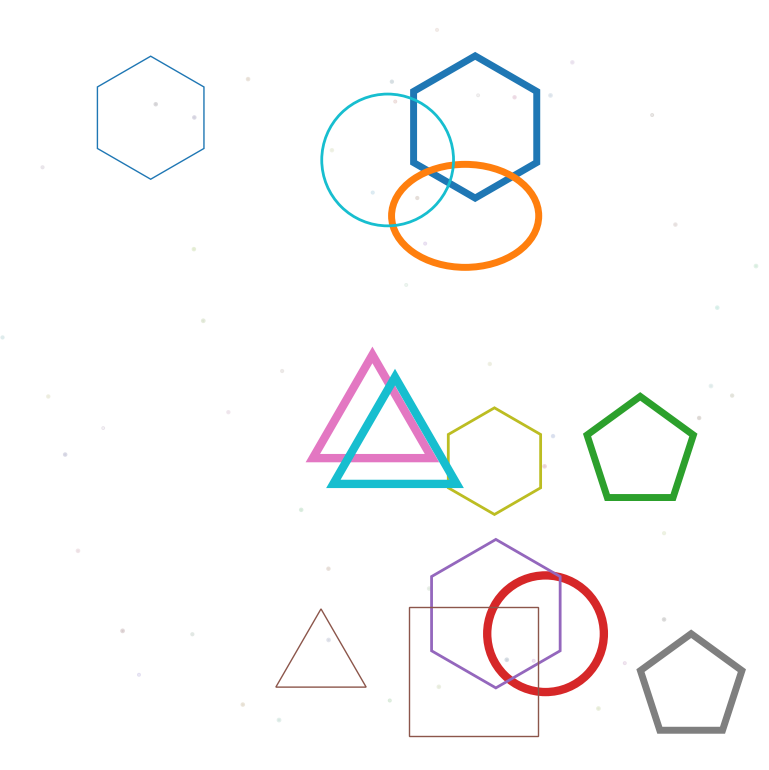[{"shape": "hexagon", "thickness": 0.5, "radius": 0.4, "center": [0.196, 0.847]}, {"shape": "hexagon", "thickness": 2.5, "radius": 0.46, "center": [0.617, 0.835]}, {"shape": "oval", "thickness": 2.5, "radius": 0.48, "center": [0.604, 0.72]}, {"shape": "pentagon", "thickness": 2.5, "radius": 0.36, "center": [0.831, 0.413]}, {"shape": "circle", "thickness": 3, "radius": 0.38, "center": [0.708, 0.177]}, {"shape": "hexagon", "thickness": 1, "radius": 0.48, "center": [0.644, 0.203]}, {"shape": "square", "thickness": 0.5, "radius": 0.42, "center": [0.615, 0.128]}, {"shape": "triangle", "thickness": 0.5, "radius": 0.34, "center": [0.417, 0.141]}, {"shape": "triangle", "thickness": 3, "radius": 0.45, "center": [0.484, 0.45]}, {"shape": "pentagon", "thickness": 2.5, "radius": 0.35, "center": [0.898, 0.108]}, {"shape": "hexagon", "thickness": 1, "radius": 0.35, "center": [0.642, 0.401]}, {"shape": "circle", "thickness": 1, "radius": 0.43, "center": [0.503, 0.792]}, {"shape": "triangle", "thickness": 3, "radius": 0.46, "center": [0.513, 0.418]}]